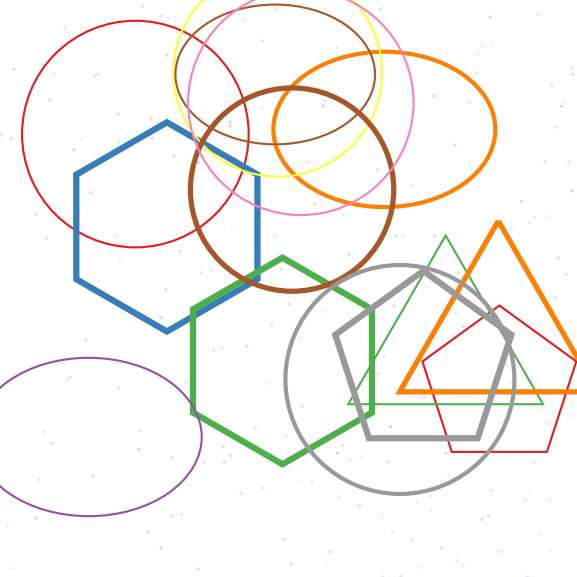[{"shape": "circle", "thickness": 1, "radius": 0.98, "center": [0.234, 0.767]}, {"shape": "pentagon", "thickness": 1, "radius": 0.7, "center": [0.865, 0.33]}, {"shape": "hexagon", "thickness": 3, "radius": 0.91, "center": [0.289, 0.606]}, {"shape": "hexagon", "thickness": 3, "radius": 0.89, "center": [0.489, 0.374]}, {"shape": "triangle", "thickness": 1, "radius": 0.97, "center": [0.772, 0.397]}, {"shape": "oval", "thickness": 1, "radius": 0.98, "center": [0.153, 0.242]}, {"shape": "triangle", "thickness": 2.5, "radius": 0.99, "center": [0.863, 0.419]}, {"shape": "oval", "thickness": 2, "radius": 0.96, "center": [0.666, 0.775]}, {"shape": "circle", "thickness": 1, "radius": 0.9, "center": [0.481, 0.874]}, {"shape": "circle", "thickness": 2.5, "radius": 0.88, "center": [0.506, 0.671]}, {"shape": "oval", "thickness": 1, "radius": 0.86, "center": [0.477, 0.87]}, {"shape": "circle", "thickness": 1, "radius": 0.98, "center": [0.521, 0.822]}, {"shape": "pentagon", "thickness": 3, "radius": 0.8, "center": [0.733, 0.37]}, {"shape": "circle", "thickness": 2, "radius": 0.99, "center": [0.692, 0.342]}]